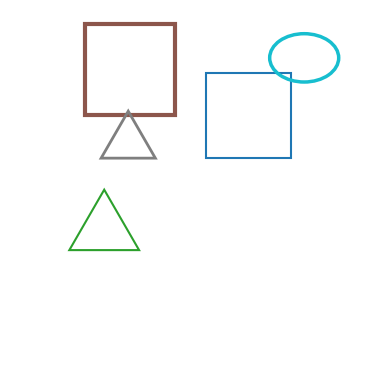[{"shape": "square", "thickness": 1.5, "radius": 0.55, "center": [0.646, 0.7]}, {"shape": "triangle", "thickness": 1.5, "radius": 0.52, "center": [0.271, 0.403]}, {"shape": "square", "thickness": 3, "radius": 0.59, "center": [0.337, 0.82]}, {"shape": "triangle", "thickness": 2, "radius": 0.41, "center": [0.333, 0.63]}, {"shape": "oval", "thickness": 2.5, "radius": 0.45, "center": [0.79, 0.85]}]